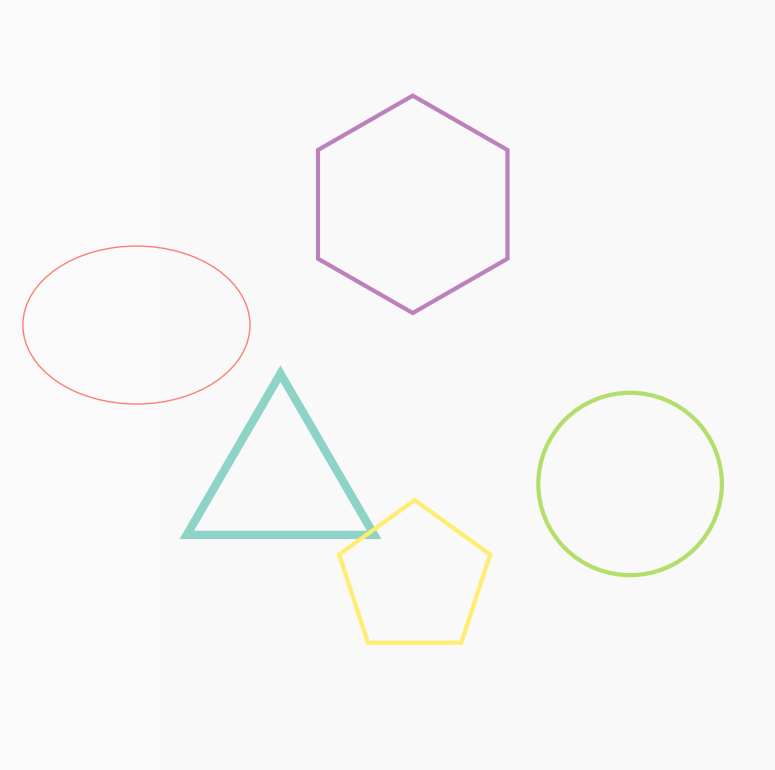[{"shape": "triangle", "thickness": 3, "radius": 0.7, "center": [0.362, 0.375]}, {"shape": "oval", "thickness": 0.5, "radius": 0.73, "center": [0.176, 0.578]}, {"shape": "circle", "thickness": 1.5, "radius": 0.59, "center": [0.813, 0.371]}, {"shape": "hexagon", "thickness": 1.5, "radius": 0.71, "center": [0.533, 0.735]}, {"shape": "pentagon", "thickness": 1.5, "radius": 0.51, "center": [0.535, 0.248]}]